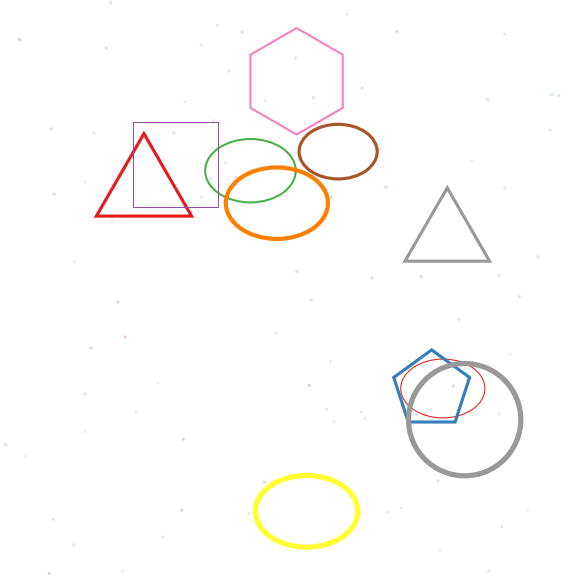[{"shape": "oval", "thickness": 0.5, "radius": 0.36, "center": [0.767, 0.326]}, {"shape": "triangle", "thickness": 1.5, "radius": 0.48, "center": [0.249, 0.673]}, {"shape": "pentagon", "thickness": 1.5, "radius": 0.35, "center": [0.747, 0.324]}, {"shape": "oval", "thickness": 1, "radius": 0.39, "center": [0.434, 0.704]}, {"shape": "square", "thickness": 0.5, "radius": 0.37, "center": [0.303, 0.714]}, {"shape": "oval", "thickness": 2, "radius": 0.44, "center": [0.479, 0.647]}, {"shape": "oval", "thickness": 2.5, "radius": 0.44, "center": [0.531, 0.114]}, {"shape": "oval", "thickness": 1.5, "radius": 0.34, "center": [0.586, 0.737]}, {"shape": "hexagon", "thickness": 1, "radius": 0.46, "center": [0.514, 0.858]}, {"shape": "circle", "thickness": 2.5, "radius": 0.49, "center": [0.805, 0.272]}, {"shape": "triangle", "thickness": 1.5, "radius": 0.42, "center": [0.774, 0.589]}]